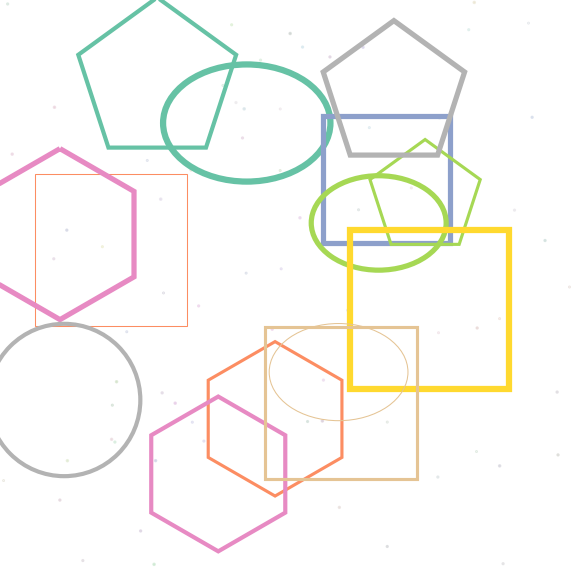[{"shape": "oval", "thickness": 3, "radius": 0.72, "center": [0.427, 0.786]}, {"shape": "pentagon", "thickness": 2, "radius": 0.72, "center": [0.272, 0.86]}, {"shape": "square", "thickness": 0.5, "radius": 0.66, "center": [0.192, 0.567]}, {"shape": "hexagon", "thickness": 1.5, "radius": 0.67, "center": [0.476, 0.274]}, {"shape": "square", "thickness": 2.5, "radius": 0.55, "center": [0.67, 0.689]}, {"shape": "hexagon", "thickness": 2.5, "radius": 0.74, "center": [0.104, 0.594]}, {"shape": "hexagon", "thickness": 2, "radius": 0.67, "center": [0.378, 0.178]}, {"shape": "oval", "thickness": 2.5, "radius": 0.58, "center": [0.656, 0.613]}, {"shape": "pentagon", "thickness": 1.5, "radius": 0.5, "center": [0.736, 0.657]}, {"shape": "square", "thickness": 3, "radius": 0.69, "center": [0.743, 0.463]}, {"shape": "square", "thickness": 1.5, "radius": 0.66, "center": [0.591, 0.301]}, {"shape": "oval", "thickness": 0.5, "radius": 0.6, "center": [0.586, 0.355]}, {"shape": "pentagon", "thickness": 2.5, "radius": 0.64, "center": [0.682, 0.835]}, {"shape": "circle", "thickness": 2, "radius": 0.66, "center": [0.111, 0.307]}]